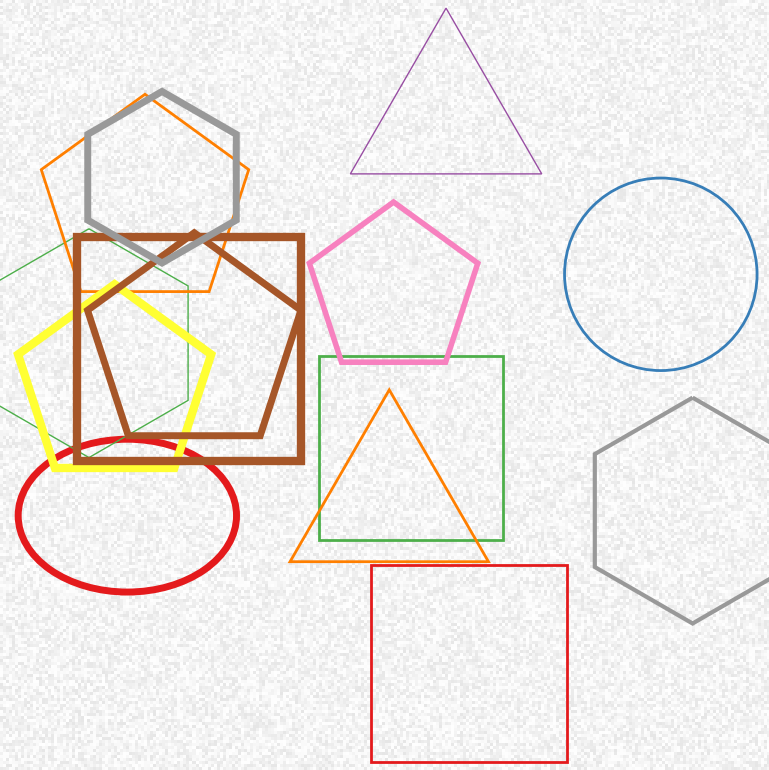[{"shape": "square", "thickness": 1, "radius": 0.64, "center": [0.609, 0.138]}, {"shape": "oval", "thickness": 2.5, "radius": 0.71, "center": [0.165, 0.33]}, {"shape": "circle", "thickness": 1, "radius": 0.63, "center": [0.858, 0.644]}, {"shape": "hexagon", "thickness": 0.5, "radius": 0.74, "center": [0.116, 0.554]}, {"shape": "square", "thickness": 1, "radius": 0.59, "center": [0.534, 0.418]}, {"shape": "triangle", "thickness": 0.5, "radius": 0.72, "center": [0.579, 0.846]}, {"shape": "pentagon", "thickness": 1, "radius": 0.71, "center": [0.188, 0.736]}, {"shape": "triangle", "thickness": 1, "radius": 0.74, "center": [0.506, 0.345]}, {"shape": "pentagon", "thickness": 3, "radius": 0.66, "center": [0.149, 0.499]}, {"shape": "pentagon", "thickness": 2.5, "radius": 0.73, "center": [0.252, 0.552]}, {"shape": "square", "thickness": 3, "radius": 0.73, "center": [0.245, 0.546]}, {"shape": "pentagon", "thickness": 2, "radius": 0.57, "center": [0.511, 0.623]}, {"shape": "hexagon", "thickness": 1.5, "radius": 0.73, "center": [0.899, 0.337]}, {"shape": "hexagon", "thickness": 2.5, "radius": 0.56, "center": [0.21, 0.77]}]